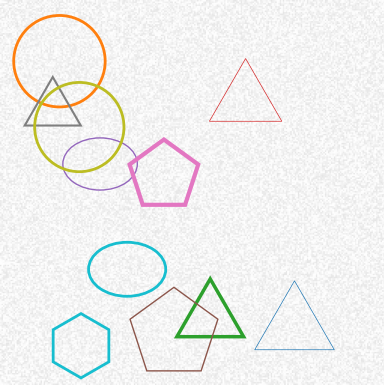[{"shape": "triangle", "thickness": 0.5, "radius": 0.6, "center": [0.765, 0.151]}, {"shape": "circle", "thickness": 2, "radius": 0.59, "center": [0.154, 0.841]}, {"shape": "triangle", "thickness": 2.5, "radius": 0.5, "center": [0.546, 0.175]}, {"shape": "triangle", "thickness": 0.5, "radius": 0.54, "center": [0.638, 0.739]}, {"shape": "oval", "thickness": 1, "radius": 0.48, "center": [0.26, 0.574]}, {"shape": "pentagon", "thickness": 1, "radius": 0.6, "center": [0.452, 0.134]}, {"shape": "pentagon", "thickness": 3, "radius": 0.47, "center": [0.426, 0.544]}, {"shape": "triangle", "thickness": 1.5, "radius": 0.42, "center": [0.137, 0.716]}, {"shape": "circle", "thickness": 2, "radius": 0.58, "center": [0.206, 0.67]}, {"shape": "oval", "thickness": 2, "radius": 0.5, "center": [0.33, 0.301]}, {"shape": "hexagon", "thickness": 2, "radius": 0.42, "center": [0.21, 0.102]}]